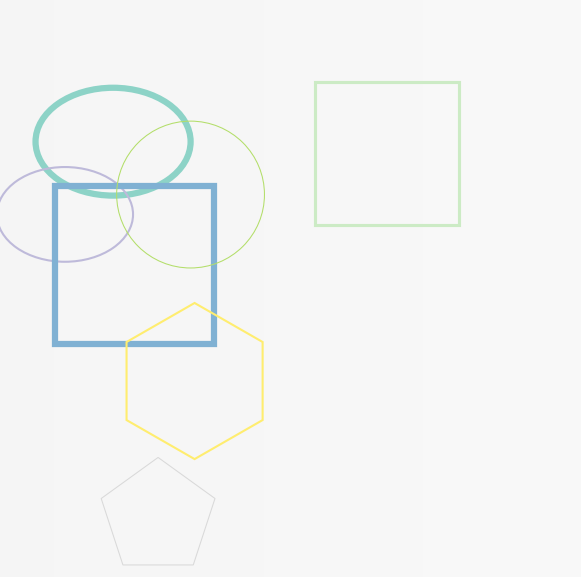[{"shape": "oval", "thickness": 3, "radius": 0.67, "center": [0.195, 0.754]}, {"shape": "oval", "thickness": 1, "radius": 0.59, "center": [0.112, 0.628]}, {"shape": "square", "thickness": 3, "radius": 0.69, "center": [0.231, 0.54]}, {"shape": "circle", "thickness": 0.5, "radius": 0.64, "center": [0.328, 0.662]}, {"shape": "pentagon", "thickness": 0.5, "radius": 0.51, "center": [0.272, 0.104]}, {"shape": "square", "thickness": 1.5, "radius": 0.62, "center": [0.666, 0.734]}, {"shape": "hexagon", "thickness": 1, "radius": 0.68, "center": [0.335, 0.339]}]